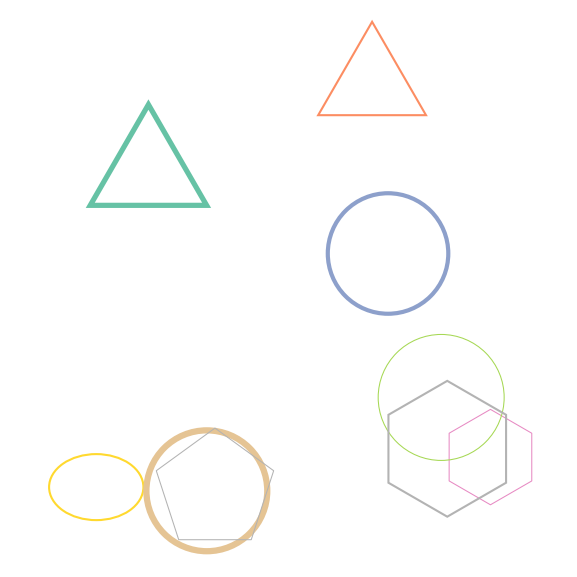[{"shape": "triangle", "thickness": 2.5, "radius": 0.58, "center": [0.257, 0.702]}, {"shape": "triangle", "thickness": 1, "radius": 0.54, "center": [0.644, 0.854]}, {"shape": "circle", "thickness": 2, "radius": 0.52, "center": [0.672, 0.56]}, {"shape": "hexagon", "thickness": 0.5, "radius": 0.41, "center": [0.849, 0.208]}, {"shape": "circle", "thickness": 0.5, "radius": 0.55, "center": [0.764, 0.311]}, {"shape": "oval", "thickness": 1, "radius": 0.41, "center": [0.167, 0.156]}, {"shape": "circle", "thickness": 3, "radius": 0.52, "center": [0.358, 0.149]}, {"shape": "hexagon", "thickness": 1, "radius": 0.59, "center": [0.774, 0.222]}, {"shape": "pentagon", "thickness": 0.5, "radius": 0.53, "center": [0.372, 0.151]}]